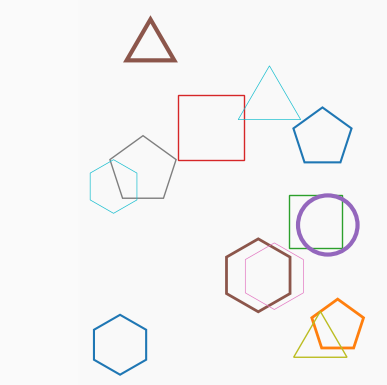[{"shape": "hexagon", "thickness": 1.5, "radius": 0.39, "center": [0.31, 0.105]}, {"shape": "pentagon", "thickness": 1.5, "radius": 0.39, "center": [0.832, 0.642]}, {"shape": "pentagon", "thickness": 2, "radius": 0.35, "center": [0.871, 0.153]}, {"shape": "square", "thickness": 1, "radius": 0.34, "center": [0.815, 0.425]}, {"shape": "square", "thickness": 1, "radius": 0.43, "center": [0.545, 0.669]}, {"shape": "circle", "thickness": 3, "radius": 0.38, "center": [0.846, 0.416]}, {"shape": "triangle", "thickness": 3, "radius": 0.35, "center": [0.388, 0.879]}, {"shape": "hexagon", "thickness": 2, "radius": 0.47, "center": [0.666, 0.285]}, {"shape": "hexagon", "thickness": 0.5, "radius": 0.43, "center": [0.708, 0.283]}, {"shape": "pentagon", "thickness": 1, "radius": 0.45, "center": [0.369, 0.558]}, {"shape": "triangle", "thickness": 1, "radius": 0.4, "center": [0.827, 0.112]}, {"shape": "triangle", "thickness": 0.5, "radius": 0.47, "center": [0.695, 0.736]}, {"shape": "hexagon", "thickness": 0.5, "radius": 0.35, "center": [0.293, 0.516]}]